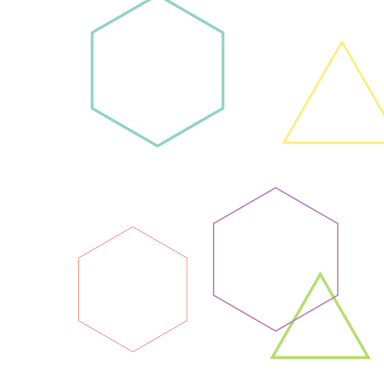[{"shape": "hexagon", "thickness": 2, "radius": 0.98, "center": [0.409, 0.817]}, {"shape": "hexagon", "thickness": 0.5, "radius": 0.81, "center": [0.345, 0.249]}, {"shape": "triangle", "thickness": 2, "radius": 0.72, "center": [0.832, 0.143]}, {"shape": "hexagon", "thickness": 1, "radius": 0.93, "center": [0.716, 0.326]}, {"shape": "triangle", "thickness": 1.5, "radius": 0.87, "center": [0.888, 0.717]}]